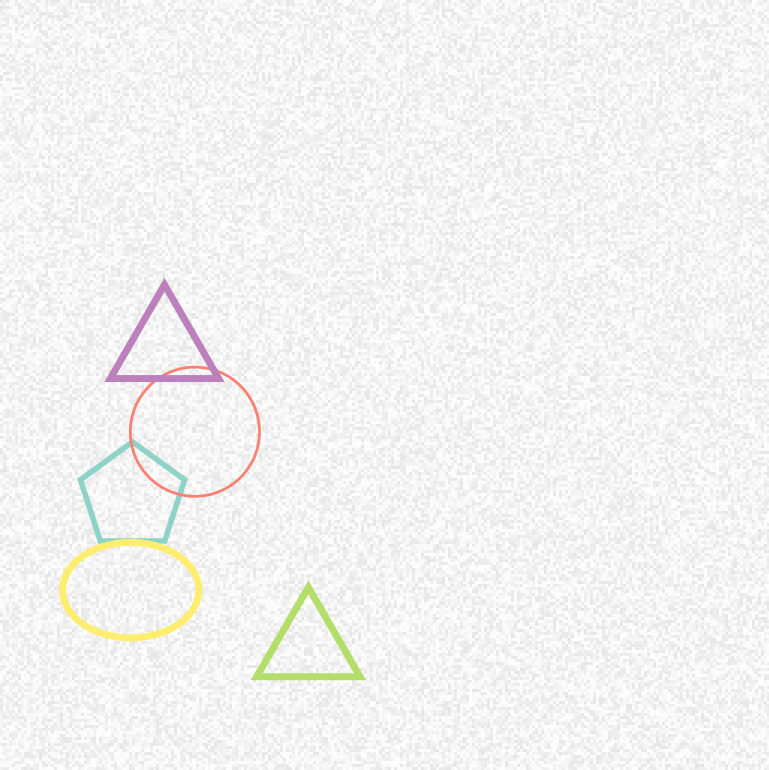[{"shape": "pentagon", "thickness": 2, "radius": 0.36, "center": [0.172, 0.355]}, {"shape": "circle", "thickness": 1, "radius": 0.42, "center": [0.253, 0.439]}, {"shape": "triangle", "thickness": 2.5, "radius": 0.39, "center": [0.4, 0.16]}, {"shape": "triangle", "thickness": 2.5, "radius": 0.41, "center": [0.214, 0.549]}, {"shape": "oval", "thickness": 2.5, "radius": 0.44, "center": [0.17, 0.234]}]